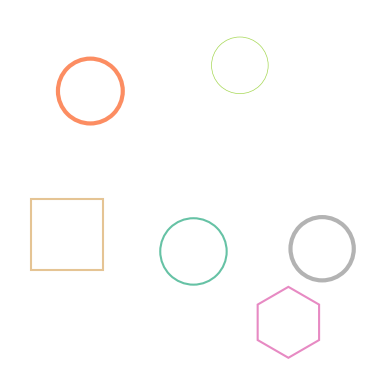[{"shape": "circle", "thickness": 1.5, "radius": 0.43, "center": [0.502, 0.347]}, {"shape": "circle", "thickness": 3, "radius": 0.42, "center": [0.235, 0.764]}, {"shape": "hexagon", "thickness": 1.5, "radius": 0.46, "center": [0.749, 0.163]}, {"shape": "circle", "thickness": 0.5, "radius": 0.37, "center": [0.623, 0.83]}, {"shape": "square", "thickness": 1.5, "radius": 0.46, "center": [0.174, 0.391]}, {"shape": "circle", "thickness": 3, "radius": 0.41, "center": [0.837, 0.354]}]